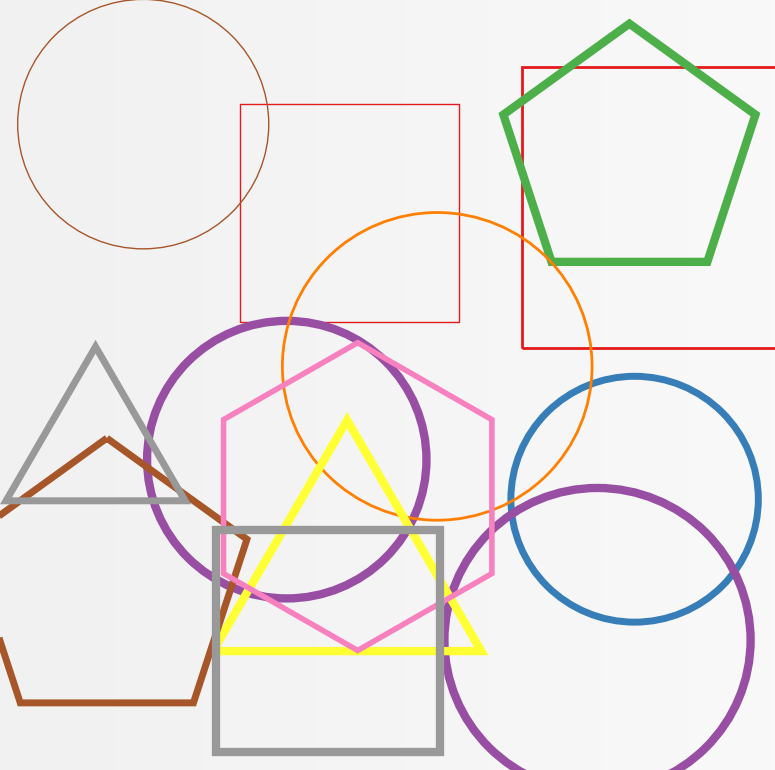[{"shape": "square", "thickness": 0.5, "radius": 0.71, "center": [0.451, 0.723]}, {"shape": "square", "thickness": 1, "radius": 0.91, "center": [0.856, 0.73]}, {"shape": "circle", "thickness": 2.5, "radius": 0.8, "center": [0.819, 0.352]}, {"shape": "pentagon", "thickness": 3, "radius": 0.86, "center": [0.812, 0.798]}, {"shape": "circle", "thickness": 3, "radius": 0.99, "center": [0.771, 0.169]}, {"shape": "circle", "thickness": 3, "radius": 0.9, "center": [0.37, 0.403]}, {"shape": "circle", "thickness": 1, "radius": 1.0, "center": [0.564, 0.524]}, {"shape": "triangle", "thickness": 3, "radius": 1.0, "center": [0.448, 0.254]}, {"shape": "pentagon", "thickness": 2.5, "radius": 0.95, "center": [0.138, 0.241]}, {"shape": "circle", "thickness": 0.5, "radius": 0.81, "center": [0.185, 0.839]}, {"shape": "hexagon", "thickness": 2, "radius": 1.0, "center": [0.462, 0.355]}, {"shape": "triangle", "thickness": 2.5, "radius": 0.67, "center": [0.123, 0.416]}, {"shape": "square", "thickness": 3, "radius": 0.72, "center": [0.423, 0.168]}]